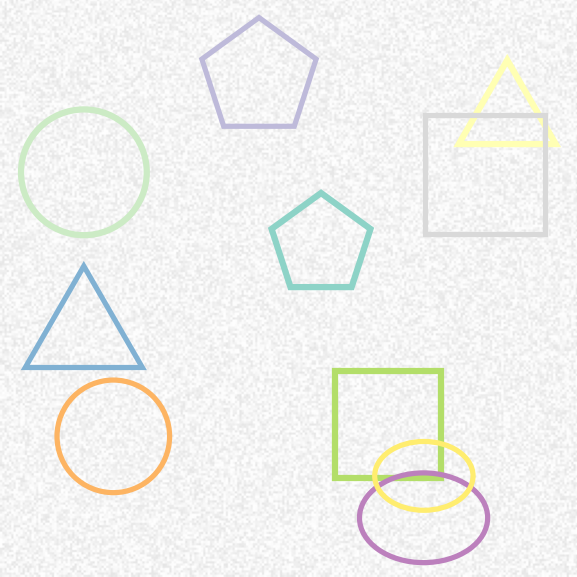[{"shape": "pentagon", "thickness": 3, "radius": 0.45, "center": [0.556, 0.575]}, {"shape": "triangle", "thickness": 3, "radius": 0.48, "center": [0.878, 0.798]}, {"shape": "pentagon", "thickness": 2.5, "radius": 0.52, "center": [0.448, 0.865]}, {"shape": "triangle", "thickness": 2.5, "radius": 0.59, "center": [0.145, 0.421]}, {"shape": "circle", "thickness": 2.5, "radius": 0.49, "center": [0.196, 0.244]}, {"shape": "square", "thickness": 3, "radius": 0.46, "center": [0.671, 0.264]}, {"shape": "square", "thickness": 2.5, "radius": 0.52, "center": [0.839, 0.697]}, {"shape": "oval", "thickness": 2.5, "radius": 0.55, "center": [0.733, 0.103]}, {"shape": "circle", "thickness": 3, "radius": 0.54, "center": [0.145, 0.701]}, {"shape": "oval", "thickness": 2.5, "radius": 0.43, "center": [0.734, 0.175]}]